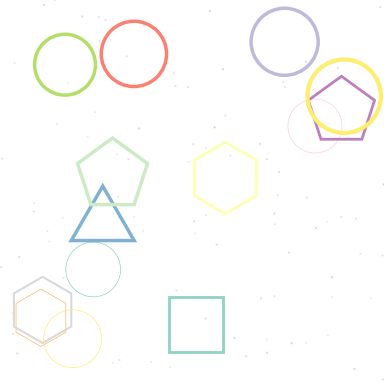[{"shape": "square", "thickness": 2, "radius": 0.35, "center": [0.509, 0.157]}, {"shape": "circle", "thickness": 0.5, "radius": 0.36, "center": [0.242, 0.3]}, {"shape": "hexagon", "thickness": 2, "radius": 0.46, "center": [0.585, 0.538]}, {"shape": "circle", "thickness": 2.5, "radius": 0.44, "center": [0.739, 0.891]}, {"shape": "circle", "thickness": 2.5, "radius": 0.42, "center": [0.348, 0.86]}, {"shape": "triangle", "thickness": 2.5, "radius": 0.47, "center": [0.267, 0.422]}, {"shape": "hexagon", "thickness": 0.5, "radius": 0.37, "center": [0.106, 0.175]}, {"shape": "circle", "thickness": 2.5, "radius": 0.4, "center": [0.169, 0.832]}, {"shape": "circle", "thickness": 0.5, "radius": 0.35, "center": [0.818, 0.673]}, {"shape": "hexagon", "thickness": 1.5, "radius": 0.43, "center": [0.111, 0.195]}, {"shape": "pentagon", "thickness": 2, "radius": 0.45, "center": [0.887, 0.712]}, {"shape": "pentagon", "thickness": 2.5, "radius": 0.48, "center": [0.292, 0.546]}, {"shape": "circle", "thickness": 3, "radius": 0.48, "center": [0.894, 0.75]}, {"shape": "circle", "thickness": 0.5, "radius": 0.38, "center": [0.189, 0.12]}]